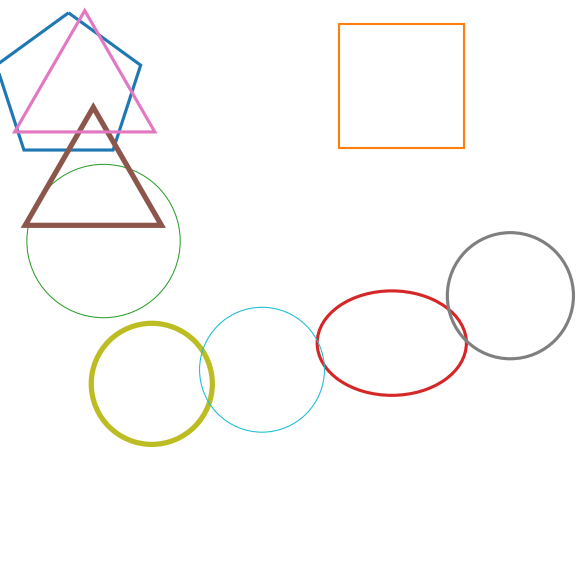[{"shape": "pentagon", "thickness": 1.5, "radius": 0.66, "center": [0.119, 0.846]}, {"shape": "square", "thickness": 1, "radius": 0.54, "center": [0.695, 0.85]}, {"shape": "circle", "thickness": 0.5, "radius": 0.66, "center": [0.179, 0.582]}, {"shape": "oval", "thickness": 1.5, "radius": 0.65, "center": [0.678, 0.405]}, {"shape": "triangle", "thickness": 2.5, "radius": 0.68, "center": [0.162, 0.677]}, {"shape": "triangle", "thickness": 1.5, "radius": 0.7, "center": [0.147, 0.841]}, {"shape": "circle", "thickness": 1.5, "radius": 0.55, "center": [0.884, 0.487]}, {"shape": "circle", "thickness": 2.5, "radius": 0.52, "center": [0.263, 0.334]}, {"shape": "circle", "thickness": 0.5, "radius": 0.54, "center": [0.454, 0.359]}]